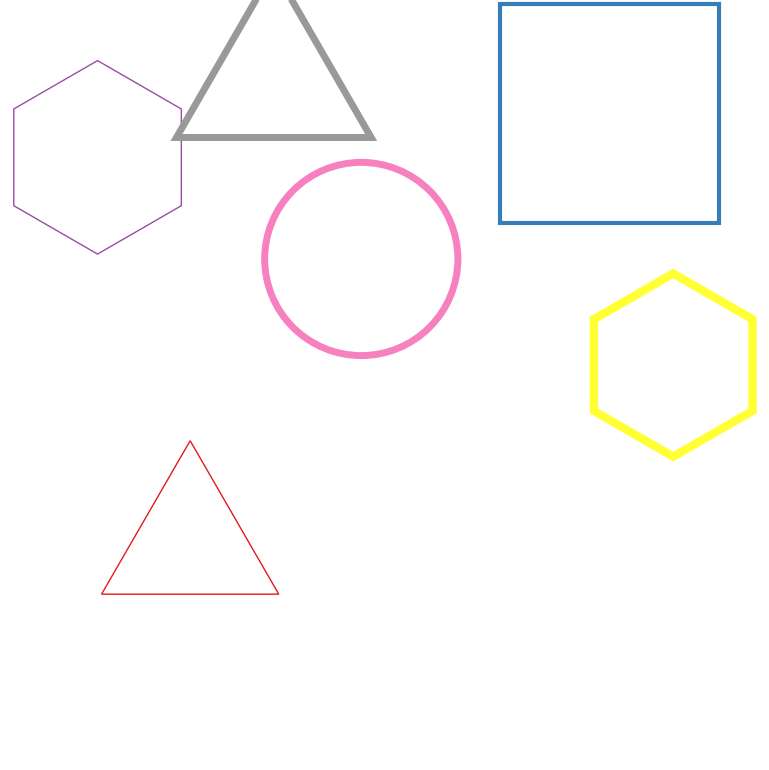[{"shape": "triangle", "thickness": 0.5, "radius": 0.66, "center": [0.247, 0.295]}, {"shape": "square", "thickness": 1.5, "radius": 0.71, "center": [0.792, 0.853]}, {"shape": "hexagon", "thickness": 0.5, "radius": 0.63, "center": [0.127, 0.796]}, {"shape": "hexagon", "thickness": 3, "radius": 0.59, "center": [0.874, 0.526]}, {"shape": "circle", "thickness": 2.5, "radius": 0.63, "center": [0.469, 0.664]}, {"shape": "triangle", "thickness": 2.5, "radius": 0.73, "center": [0.356, 0.894]}]